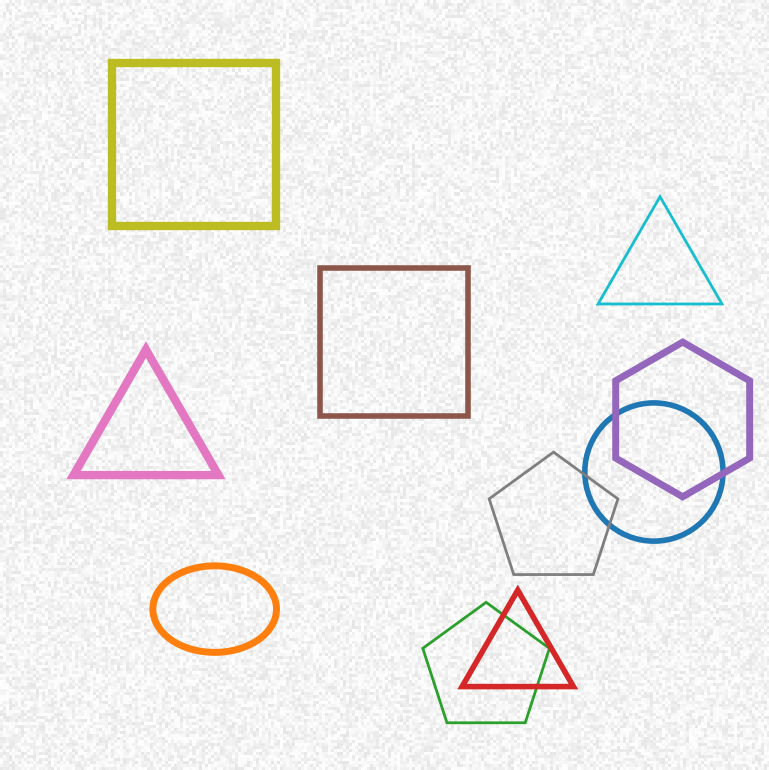[{"shape": "circle", "thickness": 2, "radius": 0.45, "center": [0.849, 0.387]}, {"shape": "oval", "thickness": 2.5, "radius": 0.4, "center": [0.279, 0.209]}, {"shape": "pentagon", "thickness": 1, "radius": 0.43, "center": [0.631, 0.131]}, {"shape": "triangle", "thickness": 2, "radius": 0.42, "center": [0.672, 0.15]}, {"shape": "hexagon", "thickness": 2.5, "radius": 0.5, "center": [0.887, 0.455]}, {"shape": "square", "thickness": 2, "radius": 0.48, "center": [0.511, 0.556]}, {"shape": "triangle", "thickness": 3, "radius": 0.54, "center": [0.19, 0.437]}, {"shape": "pentagon", "thickness": 1, "radius": 0.44, "center": [0.719, 0.325]}, {"shape": "square", "thickness": 3, "radius": 0.53, "center": [0.252, 0.813]}, {"shape": "triangle", "thickness": 1, "radius": 0.46, "center": [0.857, 0.652]}]